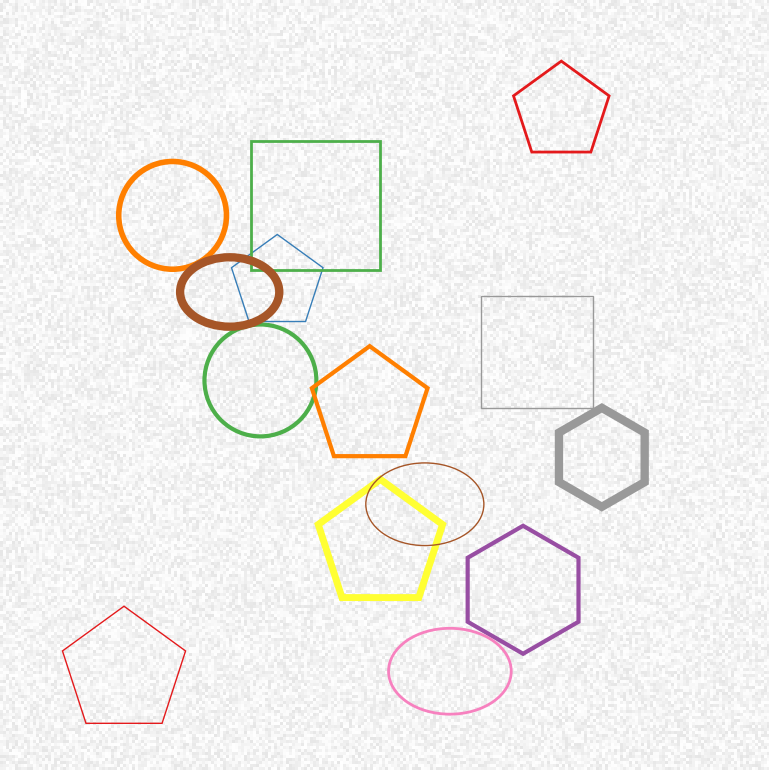[{"shape": "pentagon", "thickness": 0.5, "radius": 0.42, "center": [0.161, 0.129]}, {"shape": "pentagon", "thickness": 1, "radius": 0.33, "center": [0.729, 0.855]}, {"shape": "pentagon", "thickness": 0.5, "radius": 0.31, "center": [0.36, 0.633]}, {"shape": "circle", "thickness": 1.5, "radius": 0.36, "center": [0.338, 0.506]}, {"shape": "square", "thickness": 1, "radius": 0.42, "center": [0.41, 0.733]}, {"shape": "hexagon", "thickness": 1.5, "radius": 0.42, "center": [0.679, 0.234]}, {"shape": "pentagon", "thickness": 1.5, "radius": 0.39, "center": [0.48, 0.471]}, {"shape": "circle", "thickness": 2, "radius": 0.35, "center": [0.224, 0.72]}, {"shape": "pentagon", "thickness": 2.5, "radius": 0.42, "center": [0.494, 0.293]}, {"shape": "oval", "thickness": 3, "radius": 0.32, "center": [0.298, 0.621]}, {"shape": "oval", "thickness": 0.5, "radius": 0.38, "center": [0.552, 0.345]}, {"shape": "oval", "thickness": 1, "radius": 0.4, "center": [0.584, 0.128]}, {"shape": "hexagon", "thickness": 3, "radius": 0.32, "center": [0.782, 0.406]}, {"shape": "square", "thickness": 0.5, "radius": 0.36, "center": [0.698, 0.543]}]